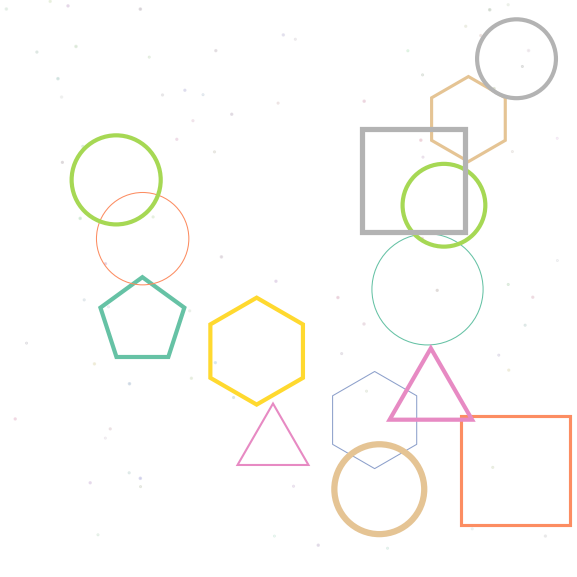[{"shape": "pentagon", "thickness": 2, "radius": 0.38, "center": [0.247, 0.443]}, {"shape": "circle", "thickness": 0.5, "radius": 0.48, "center": [0.74, 0.498]}, {"shape": "square", "thickness": 1.5, "radius": 0.47, "center": [0.893, 0.184]}, {"shape": "circle", "thickness": 0.5, "radius": 0.4, "center": [0.247, 0.586]}, {"shape": "hexagon", "thickness": 0.5, "radius": 0.42, "center": [0.649, 0.272]}, {"shape": "triangle", "thickness": 2, "radius": 0.41, "center": [0.746, 0.314]}, {"shape": "triangle", "thickness": 1, "radius": 0.35, "center": [0.473, 0.229]}, {"shape": "circle", "thickness": 2, "radius": 0.36, "center": [0.769, 0.644]}, {"shape": "circle", "thickness": 2, "radius": 0.39, "center": [0.201, 0.688]}, {"shape": "hexagon", "thickness": 2, "radius": 0.46, "center": [0.444, 0.391]}, {"shape": "circle", "thickness": 3, "radius": 0.39, "center": [0.657, 0.152]}, {"shape": "hexagon", "thickness": 1.5, "radius": 0.37, "center": [0.811, 0.793]}, {"shape": "circle", "thickness": 2, "radius": 0.34, "center": [0.894, 0.897]}, {"shape": "square", "thickness": 2.5, "radius": 0.44, "center": [0.716, 0.687]}]